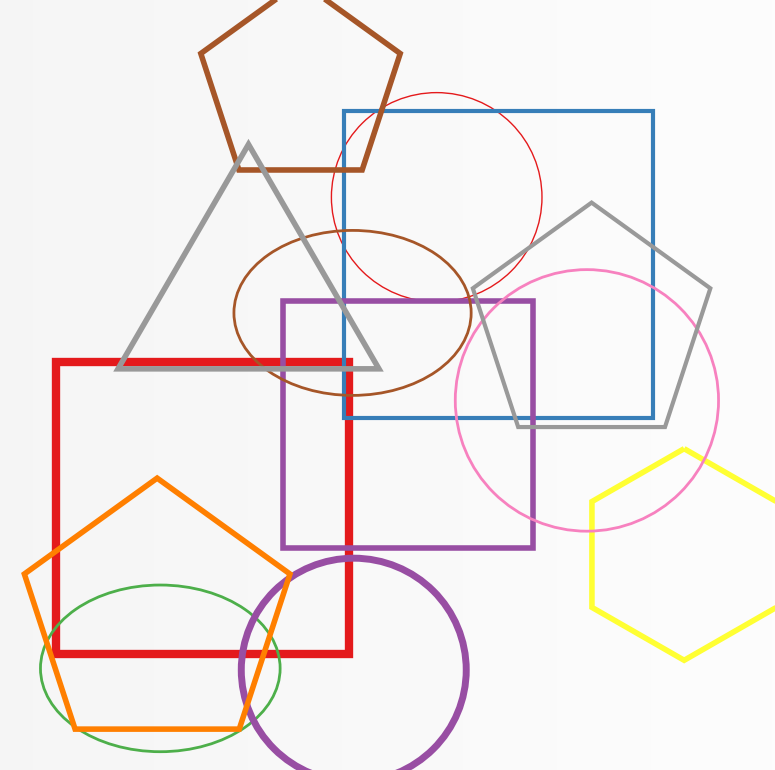[{"shape": "circle", "thickness": 0.5, "radius": 0.68, "center": [0.563, 0.744]}, {"shape": "square", "thickness": 3, "radius": 0.95, "center": [0.262, 0.34]}, {"shape": "square", "thickness": 1.5, "radius": 1.0, "center": [0.643, 0.656]}, {"shape": "oval", "thickness": 1, "radius": 0.77, "center": [0.207, 0.132]}, {"shape": "circle", "thickness": 2.5, "radius": 0.73, "center": [0.456, 0.13]}, {"shape": "square", "thickness": 2, "radius": 0.8, "center": [0.526, 0.449]}, {"shape": "pentagon", "thickness": 2, "radius": 0.9, "center": [0.203, 0.199]}, {"shape": "hexagon", "thickness": 2, "radius": 0.69, "center": [0.883, 0.28]}, {"shape": "oval", "thickness": 1, "radius": 0.77, "center": [0.455, 0.594]}, {"shape": "pentagon", "thickness": 2, "radius": 0.68, "center": [0.388, 0.889]}, {"shape": "circle", "thickness": 1, "radius": 0.85, "center": [0.757, 0.48]}, {"shape": "triangle", "thickness": 2, "radius": 0.97, "center": [0.321, 0.618]}, {"shape": "pentagon", "thickness": 1.5, "radius": 0.81, "center": [0.763, 0.576]}]